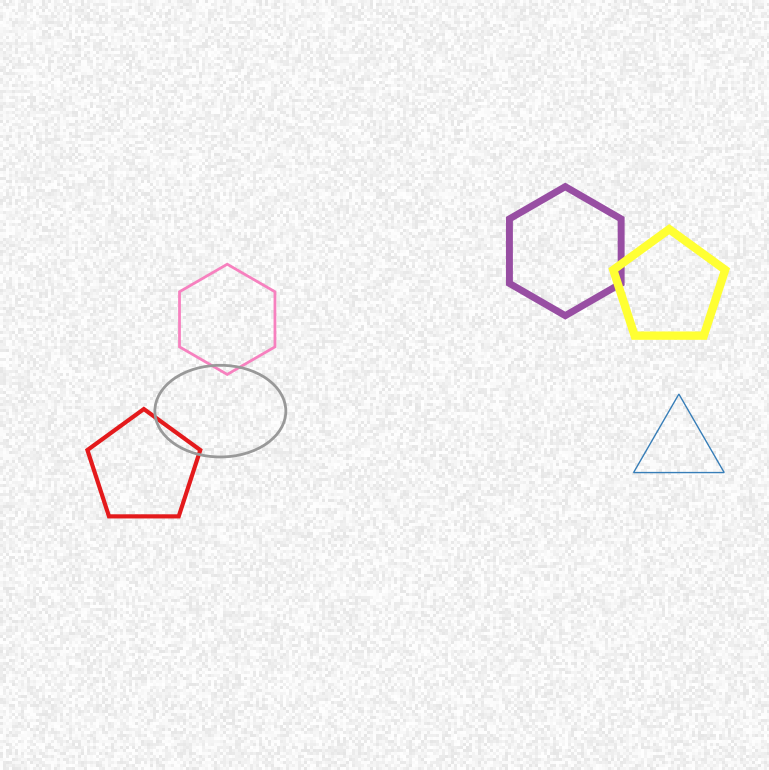[{"shape": "pentagon", "thickness": 1.5, "radius": 0.39, "center": [0.187, 0.392]}, {"shape": "triangle", "thickness": 0.5, "radius": 0.34, "center": [0.882, 0.42]}, {"shape": "hexagon", "thickness": 2.5, "radius": 0.42, "center": [0.734, 0.674]}, {"shape": "pentagon", "thickness": 3, "radius": 0.38, "center": [0.869, 0.626]}, {"shape": "hexagon", "thickness": 1, "radius": 0.36, "center": [0.295, 0.585]}, {"shape": "oval", "thickness": 1, "radius": 0.43, "center": [0.286, 0.466]}]